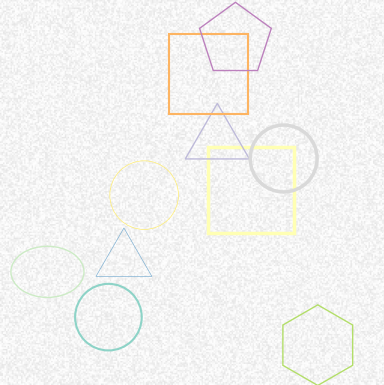[{"shape": "circle", "thickness": 1.5, "radius": 0.43, "center": [0.282, 0.176]}, {"shape": "square", "thickness": 2.5, "radius": 0.56, "center": [0.652, 0.506]}, {"shape": "triangle", "thickness": 1, "radius": 0.48, "center": [0.564, 0.635]}, {"shape": "triangle", "thickness": 0.5, "radius": 0.42, "center": [0.322, 0.324]}, {"shape": "square", "thickness": 1.5, "radius": 0.52, "center": [0.541, 0.808]}, {"shape": "hexagon", "thickness": 1, "radius": 0.52, "center": [0.825, 0.103]}, {"shape": "circle", "thickness": 2.5, "radius": 0.43, "center": [0.737, 0.588]}, {"shape": "pentagon", "thickness": 1, "radius": 0.49, "center": [0.612, 0.896]}, {"shape": "oval", "thickness": 1, "radius": 0.47, "center": [0.123, 0.294]}, {"shape": "circle", "thickness": 0.5, "radius": 0.45, "center": [0.374, 0.493]}]